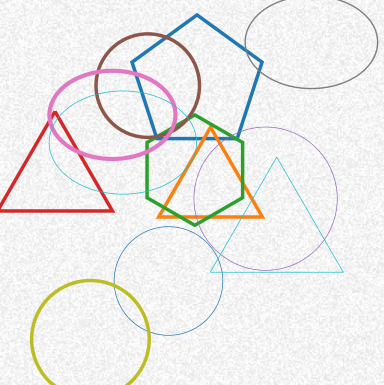[{"shape": "pentagon", "thickness": 2.5, "radius": 0.89, "center": [0.512, 0.784]}, {"shape": "circle", "thickness": 0.5, "radius": 0.71, "center": [0.438, 0.27]}, {"shape": "triangle", "thickness": 2.5, "radius": 0.78, "center": [0.547, 0.514]}, {"shape": "hexagon", "thickness": 2.5, "radius": 0.72, "center": [0.506, 0.558]}, {"shape": "triangle", "thickness": 2.5, "radius": 0.86, "center": [0.143, 0.538]}, {"shape": "circle", "thickness": 0.5, "radius": 0.93, "center": [0.69, 0.484]}, {"shape": "circle", "thickness": 2.5, "radius": 0.67, "center": [0.384, 0.778]}, {"shape": "oval", "thickness": 3, "radius": 0.82, "center": [0.292, 0.702]}, {"shape": "oval", "thickness": 1, "radius": 0.86, "center": [0.809, 0.89]}, {"shape": "circle", "thickness": 2.5, "radius": 0.76, "center": [0.235, 0.119]}, {"shape": "oval", "thickness": 0.5, "radius": 0.96, "center": [0.319, 0.63]}, {"shape": "triangle", "thickness": 0.5, "radius": 1.0, "center": [0.719, 0.393]}]